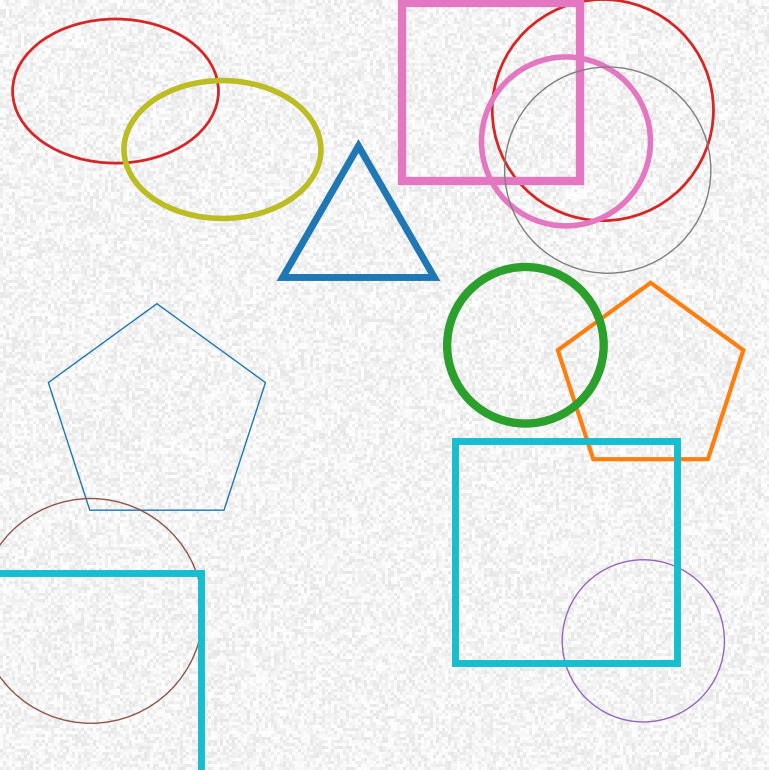[{"shape": "pentagon", "thickness": 0.5, "radius": 0.74, "center": [0.204, 0.457]}, {"shape": "triangle", "thickness": 2.5, "radius": 0.57, "center": [0.466, 0.697]}, {"shape": "pentagon", "thickness": 1.5, "radius": 0.63, "center": [0.845, 0.506]}, {"shape": "circle", "thickness": 3, "radius": 0.51, "center": [0.682, 0.552]}, {"shape": "oval", "thickness": 1, "radius": 0.67, "center": [0.15, 0.882]}, {"shape": "circle", "thickness": 1, "radius": 0.72, "center": [0.783, 0.857]}, {"shape": "circle", "thickness": 0.5, "radius": 0.53, "center": [0.835, 0.168]}, {"shape": "circle", "thickness": 0.5, "radius": 0.73, "center": [0.118, 0.207]}, {"shape": "square", "thickness": 3, "radius": 0.58, "center": [0.638, 0.88]}, {"shape": "circle", "thickness": 2, "radius": 0.55, "center": [0.735, 0.816]}, {"shape": "circle", "thickness": 0.5, "radius": 0.67, "center": [0.789, 0.779]}, {"shape": "oval", "thickness": 2, "radius": 0.64, "center": [0.289, 0.806]}, {"shape": "square", "thickness": 2.5, "radius": 0.72, "center": [0.735, 0.284]}, {"shape": "square", "thickness": 2.5, "radius": 0.66, "center": [0.128, 0.123]}]